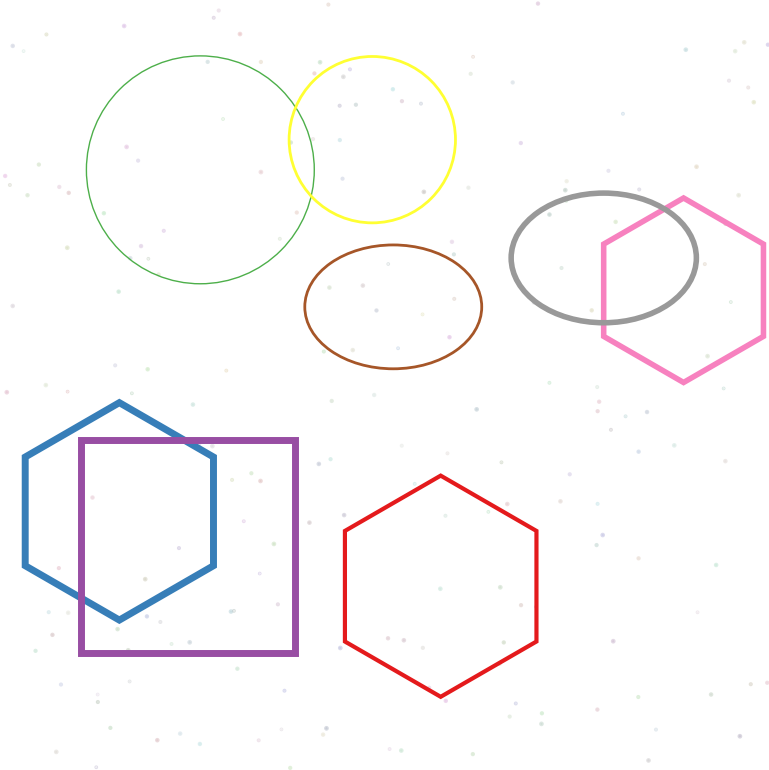[{"shape": "hexagon", "thickness": 1.5, "radius": 0.72, "center": [0.572, 0.239]}, {"shape": "hexagon", "thickness": 2.5, "radius": 0.71, "center": [0.155, 0.336]}, {"shape": "circle", "thickness": 0.5, "radius": 0.74, "center": [0.26, 0.779]}, {"shape": "square", "thickness": 2.5, "radius": 0.69, "center": [0.244, 0.29]}, {"shape": "circle", "thickness": 1, "radius": 0.54, "center": [0.483, 0.819]}, {"shape": "oval", "thickness": 1, "radius": 0.57, "center": [0.511, 0.601]}, {"shape": "hexagon", "thickness": 2, "radius": 0.6, "center": [0.888, 0.623]}, {"shape": "oval", "thickness": 2, "radius": 0.6, "center": [0.784, 0.665]}]